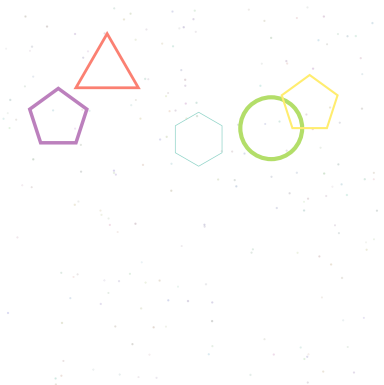[{"shape": "hexagon", "thickness": 0.5, "radius": 0.35, "center": [0.516, 0.638]}, {"shape": "triangle", "thickness": 2, "radius": 0.47, "center": [0.278, 0.819]}, {"shape": "circle", "thickness": 3, "radius": 0.4, "center": [0.705, 0.667]}, {"shape": "pentagon", "thickness": 2.5, "radius": 0.39, "center": [0.151, 0.692]}, {"shape": "pentagon", "thickness": 1.5, "radius": 0.38, "center": [0.804, 0.729]}]